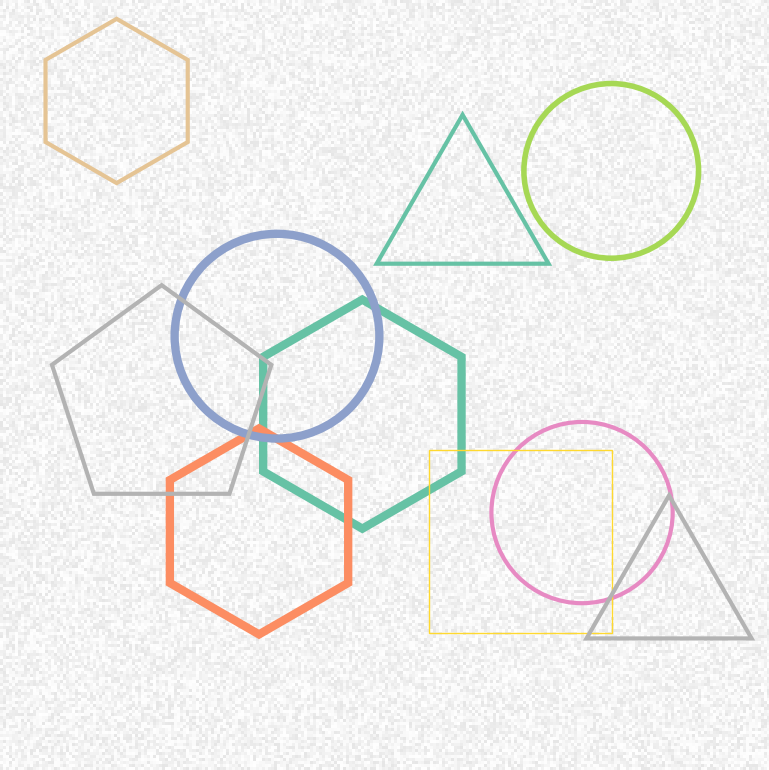[{"shape": "triangle", "thickness": 1.5, "radius": 0.64, "center": [0.601, 0.722]}, {"shape": "hexagon", "thickness": 3, "radius": 0.74, "center": [0.471, 0.462]}, {"shape": "hexagon", "thickness": 3, "radius": 0.67, "center": [0.336, 0.31]}, {"shape": "circle", "thickness": 3, "radius": 0.66, "center": [0.36, 0.563]}, {"shape": "circle", "thickness": 1.5, "radius": 0.59, "center": [0.756, 0.334]}, {"shape": "circle", "thickness": 2, "radius": 0.57, "center": [0.794, 0.778]}, {"shape": "square", "thickness": 0.5, "radius": 0.59, "center": [0.676, 0.297]}, {"shape": "hexagon", "thickness": 1.5, "radius": 0.53, "center": [0.151, 0.869]}, {"shape": "triangle", "thickness": 1.5, "radius": 0.62, "center": [0.869, 0.233]}, {"shape": "pentagon", "thickness": 1.5, "radius": 0.75, "center": [0.21, 0.48]}]